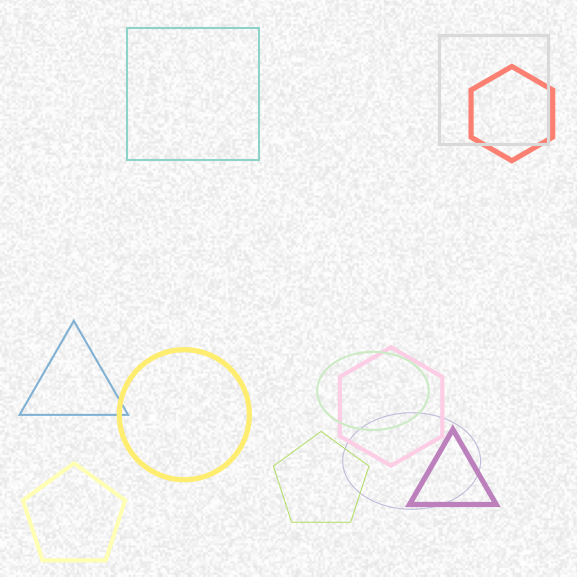[{"shape": "square", "thickness": 1, "radius": 0.57, "center": [0.334, 0.836]}, {"shape": "pentagon", "thickness": 2, "radius": 0.47, "center": [0.128, 0.104]}, {"shape": "oval", "thickness": 0.5, "radius": 0.6, "center": [0.713, 0.201]}, {"shape": "hexagon", "thickness": 2.5, "radius": 0.41, "center": [0.886, 0.802]}, {"shape": "triangle", "thickness": 1, "radius": 0.54, "center": [0.128, 0.335]}, {"shape": "pentagon", "thickness": 0.5, "radius": 0.43, "center": [0.556, 0.165]}, {"shape": "hexagon", "thickness": 2, "radius": 0.51, "center": [0.677, 0.295]}, {"shape": "square", "thickness": 1.5, "radius": 0.47, "center": [0.854, 0.844]}, {"shape": "triangle", "thickness": 2.5, "radius": 0.43, "center": [0.784, 0.169]}, {"shape": "oval", "thickness": 1, "radius": 0.48, "center": [0.646, 0.322]}, {"shape": "circle", "thickness": 2.5, "radius": 0.56, "center": [0.319, 0.281]}]